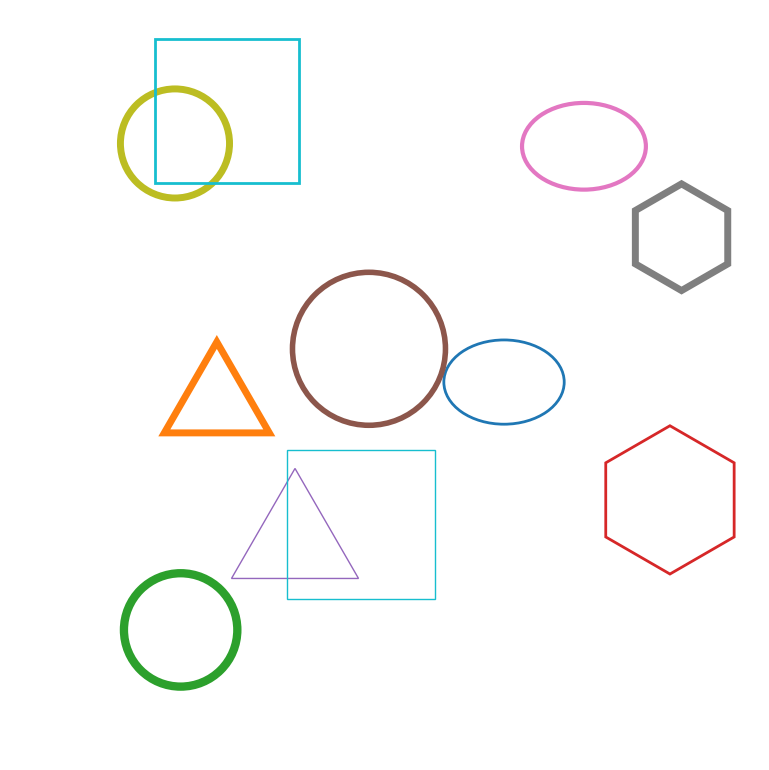[{"shape": "oval", "thickness": 1, "radius": 0.39, "center": [0.655, 0.504]}, {"shape": "triangle", "thickness": 2.5, "radius": 0.39, "center": [0.282, 0.477]}, {"shape": "circle", "thickness": 3, "radius": 0.37, "center": [0.235, 0.182]}, {"shape": "hexagon", "thickness": 1, "radius": 0.48, "center": [0.87, 0.351]}, {"shape": "triangle", "thickness": 0.5, "radius": 0.48, "center": [0.383, 0.296]}, {"shape": "circle", "thickness": 2, "radius": 0.5, "center": [0.479, 0.547]}, {"shape": "oval", "thickness": 1.5, "radius": 0.4, "center": [0.758, 0.81]}, {"shape": "hexagon", "thickness": 2.5, "radius": 0.35, "center": [0.885, 0.692]}, {"shape": "circle", "thickness": 2.5, "radius": 0.35, "center": [0.227, 0.814]}, {"shape": "square", "thickness": 0.5, "radius": 0.48, "center": [0.469, 0.319]}, {"shape": "square", "thickness": 1, "radius": 0.47, "center": [0.294, 0.856]}]